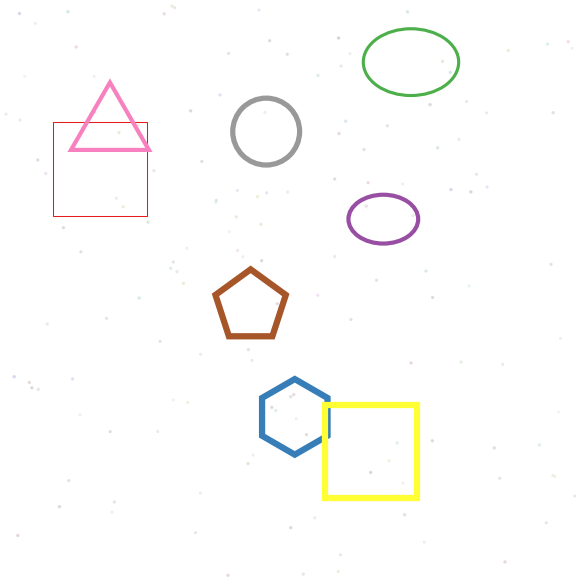[{"shape": "square", "thickness": 0.5, "radius": 0.41, "center": [0.173, 0.707]}, {"shape": "hexagon", "thickness": 3, "radius": 0.33, "center": [0.51, 0.277]}, {"shape": "oval", "thickness": 1.5, "radius": 0.41, "center": [0.712, 0.892]}, {"shape": "oval", "thickness": 2, "radius": 0.3, "center": [0.664, 0.62]}, {"shape": "square", "thickness": 3, "radius": 0.4, "center": [0.642, 0.217]}, {"shape": "pentagon", "thickness": 3, "radius": 0.32, "center": [0.434, 0.469]}, {"shape": "triangle", "thickness": 2, "radius": 0.39, "center": [0.19, 0.778]}, {"shape": "circle", "thickness": 2.5, "radius": 0.29, "center": [0.461, 0.771]}]